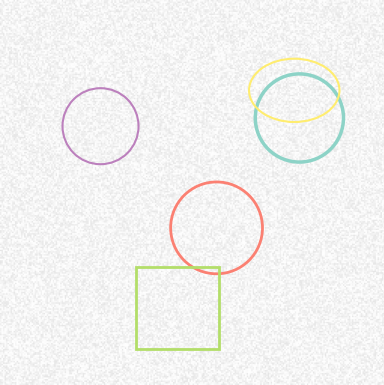[{"shape": "circle", "thickness": 2.5, "radius": 0.57, "center": [0.778, 0.694]}, {"shape": "circle", "thickness": 2, "radius": 0.6, "center": [0.563, 0.408]}, {"shape": "square", "thickness": 2, "radius": 0.54, "center": [0.461, 0.2]}, {"shape": "circle", "thickness": 1.5, "radius": 0.49, "center": [0.261, 0.672]}, {"shape": "oval", "thickness": 1.5, "radius": 0.59, "center": [0.764, 0.765]}]